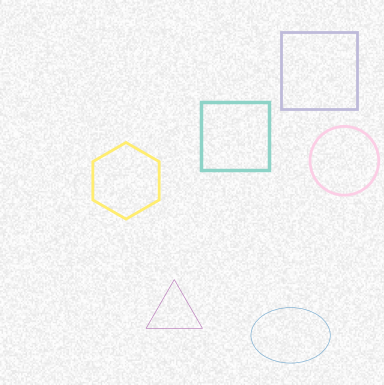[{"shape": "square", "thickness": 2.5, "radius": 0.44, "center": [0.61, 0.648]}, {"shape": "square", "thickness": 2, "radius": 0.5, "center": [0.829, 0.817]}, {"shape": "oval", "thickness": 0.5, "radius": 0.52, "center": [0.755, 0.129]}, {"shape": "circle", "thickness": 2, "radius": 0.45, "center": [0.894, 0.582]}, {"shape": "triangle", "thickness": 0.5, "radius": 0.42, "center": [0.453, 0.189]}, {"shape": "hexagon", "thickness": 2, "radius": 0.5, "center": [0.327, 0.53]}]